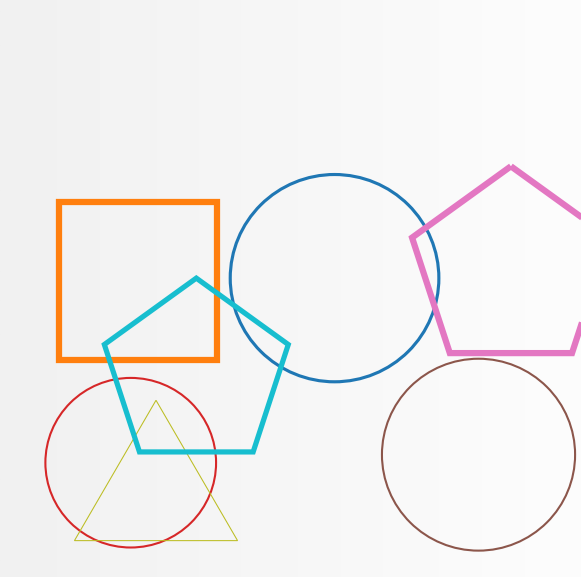[{"shape": "circle", "thickness": 1.5, "radius": 0.9, "center": [0.576, 0.517]}, {"shape": "square", "thickness": 3, "radius": 0.68, "center": [0.237, 0.513]}, {"shape": "circle", "thickness": 1, "radius": 0.73, "center": [0.225, 0.198]}, {"shape": "circle", "thickness": 1, "radius": 0.83, "center": [0.823, 0.212]}, {"shape": "pentagon", "thickness": 3, "radius": 0.89, "center": [0.879, 0.532]}, {"shape": "triangle", "thickness": 0.5, "radius": 0.81, "center": [0.268, 0.144]}, {"shape": "pentagon", "thickness": 2.5, "radius": 0.83, "center": [0.338, 0.351]}]